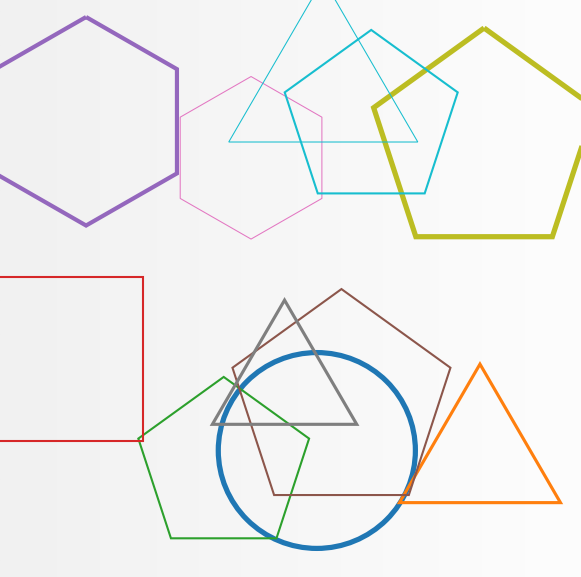[{"shape": "circle", "thickness": 2.5, "radius": 0.85, "center": [0.545, 0.219]}, {"shape": "triangle", "thickness": 1.5, "radius": 0.8, "center": [0.826, 0.209]}, {"shape": "pentagon", "thickness": 1, "radius": 0.77, "center": [0.385, 0.192]}, {"shape": "square", "thickness": 1, "radius": 0.71, "center": [0.103, 0.377]}, {"shape": "hexagon", "thickness": 2, "radius": 0.9, "center": [0.148, 0.789]}, {"shape": "pentagon", "thickness": 1, "radius": 0.99, "center": [0.587, 0.301]}, {"shape": "hexagon", "thickness": 0.5, "radius": 0.7, "center": [0.432, 0.726]}, {"shape": "triangle", "thickness": 1.5, "radius": 0.72, "center": [0.49, 0.336]}, {"shape": "pentagon", "thickness": 2.5, "radius": 1.0, "center": [0.833, 0.751]}, {"shape": "pentagon", "thickness": 1, "radius": 0.78, "center": [0.639, 0.791]}, {"shape": "triangle", "thickness": 0.5, "radius": 0.94, "center": [0.556, 0.847]}]